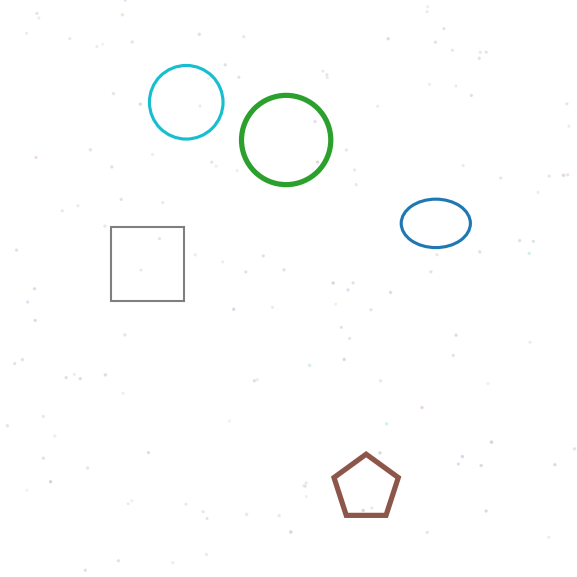[{"shape": "oval", "thickness": 1.5, "radius": 0.3, "center": [0.755, 0.612]}, {"shape": "circle", "thickness": 2.5, "radius": 0.39, "center": [0.495, 0.757]}, {"shape": "pentagon", "thickness": 2.5, "radius": 0.29, "center": [0.634, 0.154]}, {"shape": "square", "thickness": 1, "radius": 0.32, "center": [0.255, 0.542]}, {"shape": "circle", "thickness": 1.5, "radius": 0.32, "center": [0.322, 0.822]}]